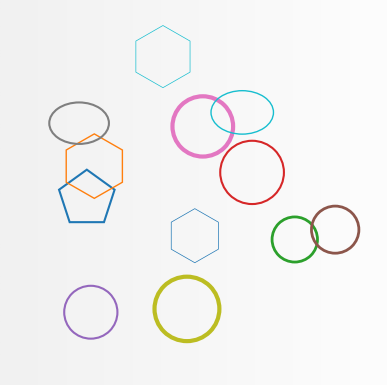[{"shape": "hexagon", "thickness": 0.5, "radius": 0.35, "center": [0.503, 0.388]}, {"shape": "pentagon", "thickness": 1.5, "radius": 0.38, "center": [0.224, 0.484]}, {"shape": "hexagon", "thickness": 1, "radius": 0.42, "center": [0.243, 0.569]}, {"shape": "circle", "thickness": 2, "radius": 0.29, "center": [0.761, 0.378]}, {"shape": "circle", "thickness": 1.5, "radius": 0.41, "center": [0.651, 0.552]}, {"shape": "circle", "thickness": 1.5, "radius": 0.34, "center": [0.234, 0.189]}, {"shape": "circle", "thickness": 2, "radius": 0.31, "center": [0.865, 0.404]}, {"shape": "circle", "thickness": 3, "radius": 0.39, "center": [0.523, 0.672]}, {"shape": "oval", "thickness": 1.5, "radius": 0.38, "center": [0.204, 0.68]}, {"shape": "circle", "thickness": 3, "radius": 0.42, "center": [0.482, 0.198]}, {"shape": "hexagon", "thickness": 0.5, "radius": 0.4, "center": [0.421, 0.853]}, {"shape": "oval", "thickness": 1, "radius": 0.4, "center": [0.625, 0.708]}]